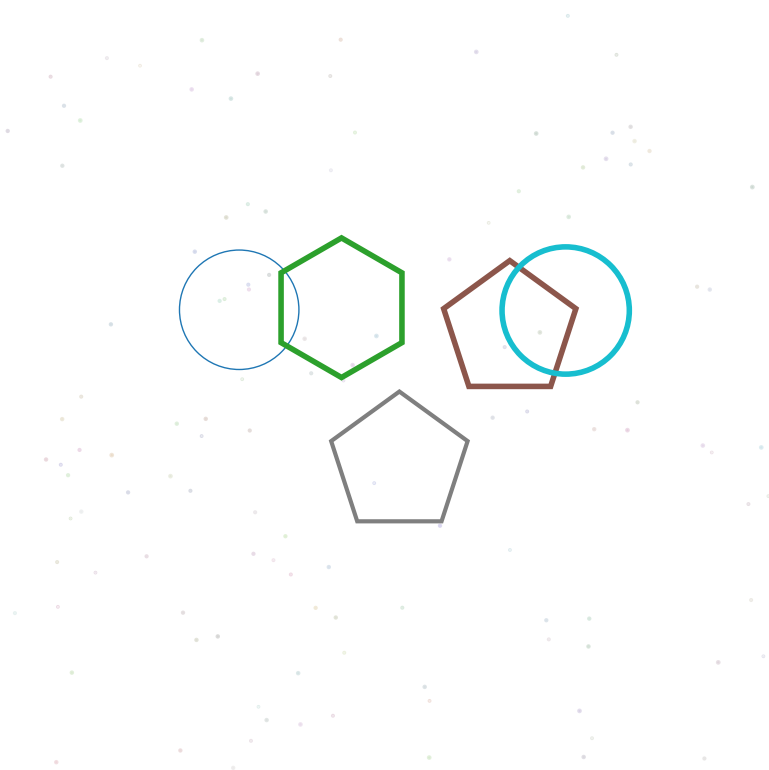[{"shape": "circle", "thickness": 0.5, "radius": 0.39, "center": [0.311, 0.598]}, {"shape": "hexagon", "thickness": 2, "radius": 0.45, "center": [0.444, 0.6]}, {"shape": "pentagon", "thickness": 2, "radius": 0.45, "center": [0.662, 0.571]}, {"shape": "pentagon", "thickness": 1.5, "radius": 0.47, "center": [0.519, 0.398]}, {"shape": "circle", "thickness": 2, "radius": 0.41, "center": [0.735, 0.597]}]